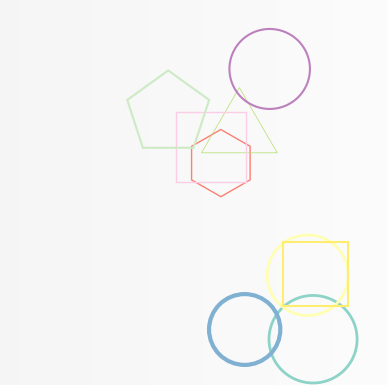[{"shape": "circle", "thickness": 2, "radius": 0.57, "center": [0.808, 0.119]}, {"shape": "circle", "thickness": 2, "radius": 0.52, "center": [0.794, 0.285]}, {"shape": "hexagon", "thickness": 1, "radius": 0.44, "center": [0.57, 0.576]}, {"shape": "circle", "thickness": 3, "radius": 0.46, "center": [0.631, 0.144]}, {"shape": "triangle", "thickness": 0.5, "radius": 0.56, "center": [0.618, 0.66]}, {"shape": "square", "thickness": 1, "radius": 0.45, "center": [0.543, 0.618]}, {"shape": "circle", "thickness": 1.5, "radius": 0.52, "center": [0.696, 0.821]}, {"shape": "pentagon", "thickness": 1.5, "radius": 0.56, "center": [0.434, 0.706]}, {"shape": "square", "thickness": 1.5, "radius": 0.42, "center": [0.815, 0.288]}]